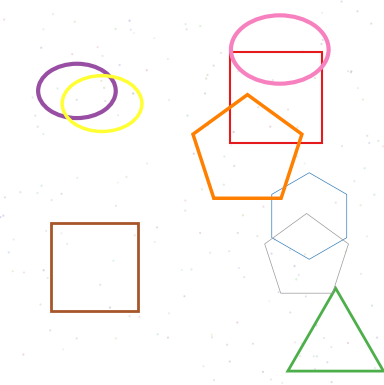[{"shape": "square", "thickness": 1.5, "radius": 0.6, "center": [0.716, 0.747]}, {"shape": "hexagon", "thickness": 0.5, "radius": 0.56, "center": [0.803, 0.439]}, {"shape": "triangle", "thickness": 2, "radius": 0.72, "center": [0.872, 0.108]}, {"shape": "oval", "thickness": 3, "radius": 0.5, "center": [0.2, 0.764]}, {"shape": "pentagon", "thickness": 2.5, "radius": 0.74, "center": [0.643, 0.605]}, {"shape": "oval", "thickness": 2.5, "radius": 0.52, "center": [0.265, 0.731]}, {"shape": "square", "thickness": 2, "radius": 0.57, "center": [0.244, 0.306]}, {"shape": "oval", "thickness": 3, "radius": 0.63, "center": [0.727, 0.871]}, {"shape": "pentagon", "thickness": 0.5, "radius": 0.57, "center": [0.796, 0.331]}]